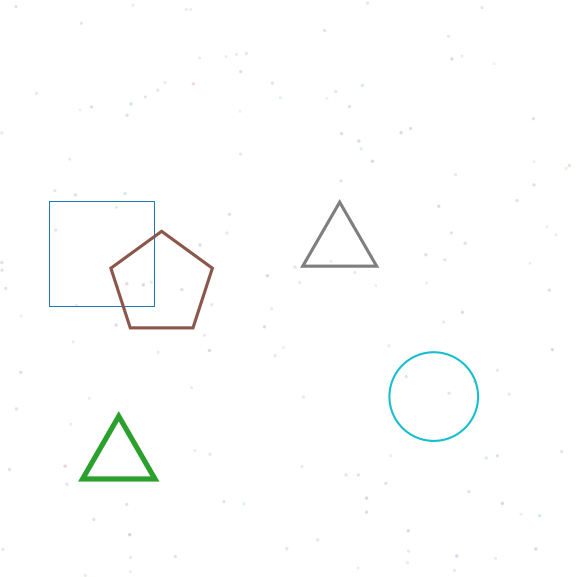[{"shape": "square", "thickness": 0.5, "radius": 0.45, "center": [0.177, 0.56]}, {"shape": "triangle", "thickness": 2.5, "radius": 0.36, "center": [0.206, 0.206]}, {"shape": "pentagon", "thickness": 1.5, "radius": 0.46, "center": [0.28, 0.506]}, {"shape": "triangle", "thickness": 1.5, "radius": 0.37, "center": [0.588, 0.575]}, {"shape": "circle", "thickness": 1, "radius": 0.38, "center": [0.751, 0.312]}]